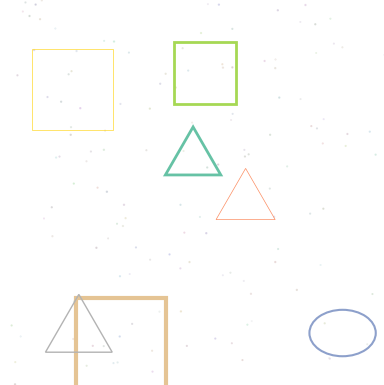[{"shape": "triangle", "thickness": 2, "radius": 0.42, "center": [0.502, 0.587]}, {"shape": "triangle", "thickness": 0.5, "radius": 0.44, "center": [0.638, 0.474]}, {"shape": "oval", "thickness": 1.5, "radius": 0.43, "center": [0.89, 0.135]}, {"shape": "square", "thickness": 2, "radius": 0.41, "center": [0.533, 0.81]}, {"shape": "square", "thickness": 0.5, "radius": 0.52, "center": [0.189, 0.767]}, {"shape": "square", "thickness": 3, "radius": 0.59, "center": [0.314, 0.109]}, {"shape": "triangle", "thickness": 1, "radius": 0.5, "center": [0.205, 0.135]}]